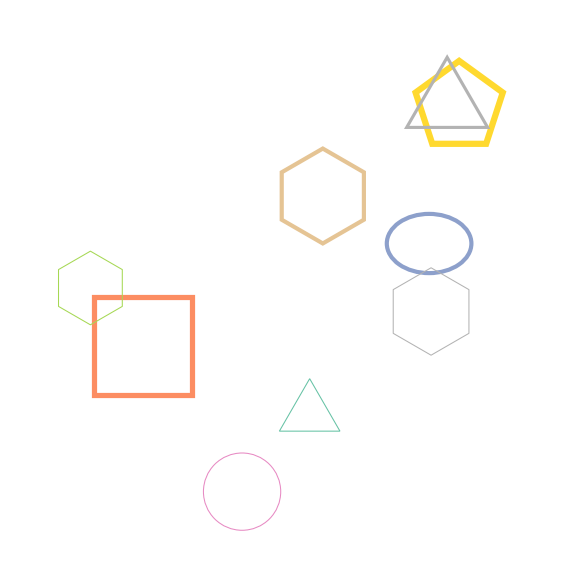[{"shape": "triangle", "thickness": 0.5, "radius": 0.3, "center": [0.536, 0.283]}, {"shape": "square", "thickness": 2.5, "radius": 0.43, "center": [0.247, 0.4]}, {"shape": "oval", "thickness": 2, "radius": 0.37, "center": [0.743, 0.577]}, {"shape": "circle", "thickness": 0.5, "radius": 0.33, "center": [0.419, 0.148]}, {"shape": "hexagon", "thickness": 0.5, "radius": 0.32, "center": [0.157, 0.5]}, {"shape": "pentagon", "thickness": 3, "radius": 0.4, "center": [0.795, 0.814]}, {"shape": "hexagon", "thickness": 2, "radius": 0.41, "center": [0.559, 0.66]}, {"shape": "hexagon", "thickness": 0.5, "radius": 0.38, "center": [0.746, 0.46]}, {"shape": "triangle", "thickness": 1.5, "radius": 0.4, "center": [0.774, 0.819]}]